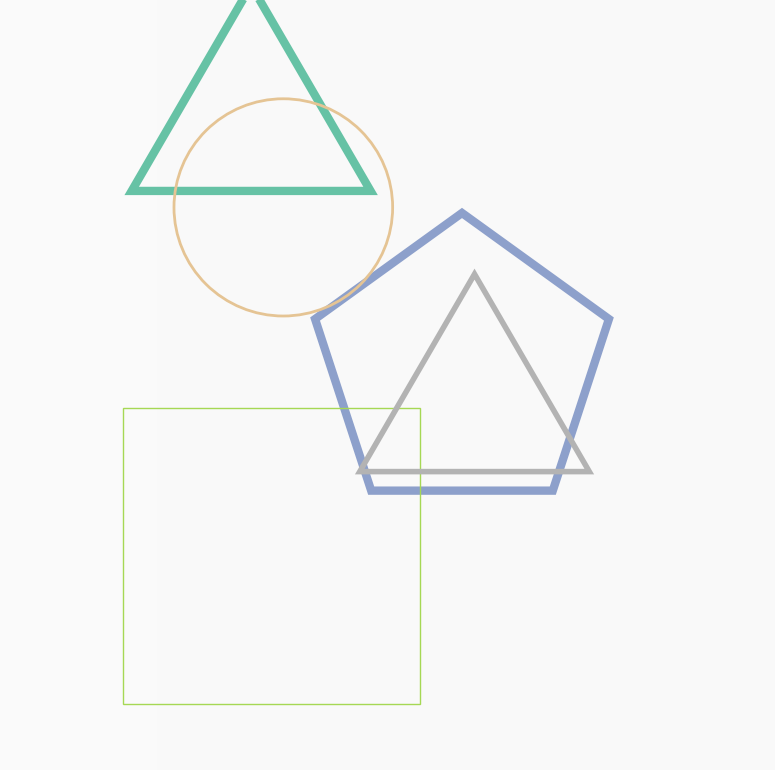[{"shape": "triangle", "thickness": 3, "radius": 0.89, "center": [0.324, 0.841]}, {"shape": "pentagon", "thickness": 3, "radius": 1.0, "center": [0.596, 0.524]}, {"shape": "square", "thickness": 0.5, "radius": 0.96, "center": [0.351, 0.278]}, {"shape": "circle", "thickness": 1, "radius": 0.71, "center": [0.366, 0.731]}, {"shape": "triangle", "thickness": 2, "radius": 0.85, "center": [0.612, 0.473]}]